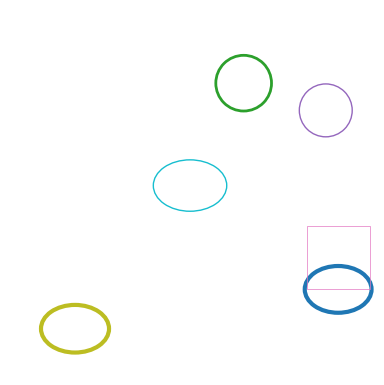[{"shape": "oval", "thickness": 3, "radius": 0.43, "center": [0.878, 0.248]}, {"shape": "circle", "thickness": 2, "radius": 0.36, "center": [0.633, 0.784]}, {"shape": "circle", "thickness": 1, "radius": 0.34, "center": [0.846, 0.713]}, {"shape": "square", "thickness": 0.5, "radius": 0.41, "center": [0.879, 0.331]}, {"shape": "oval", "thickness": 3, "radius": 0.44, "center": [0.195, 0.146]}, {"shape": "oval", "thickness": 1, "radius": 0.48, "center": [0.494, 0.518]}]